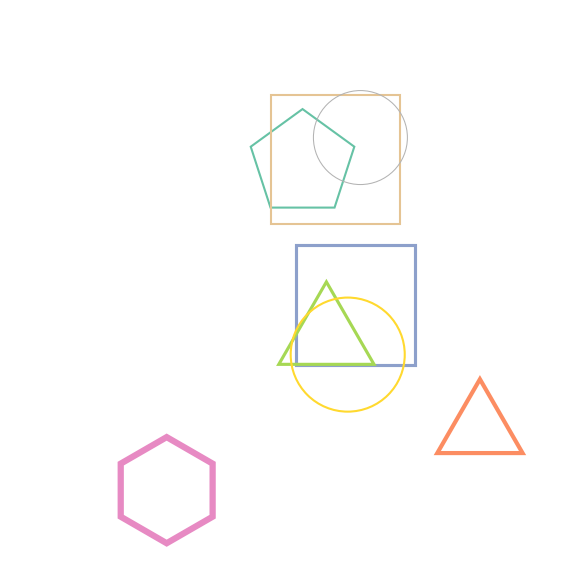[{"shape": "pentagon", "thickness": 1, "radius": 0.47, "center": [0.524, 0.716]}, {"shape": "triangle", "thickness": 2, "radius": 0.43, "center": [0.831, 0.257]}, {"shape": "square", "thickness": 1.5, "radius": 0.52, "center": [0.615, 0.471]}, {"shape": "hexagon", "thickness": 3, "radius": 0.46, "center": [0.289, 0.15]}, {"shape": "triangle", "thickness": 1.5, "radius": 0.48, "center": [0.565, 0.416]}, {"shape": "circle", "thickness": 1, "radius": 0.49, "center": [0.602, 0.385]}, {"shape": "square", "thickness": 1, "radius": 0.56, "center": [0.581, 0.723]}, {"shape": "circle", "thickness": 0.5, "radius": 0.41, "center": [0.624, 0.761]}]